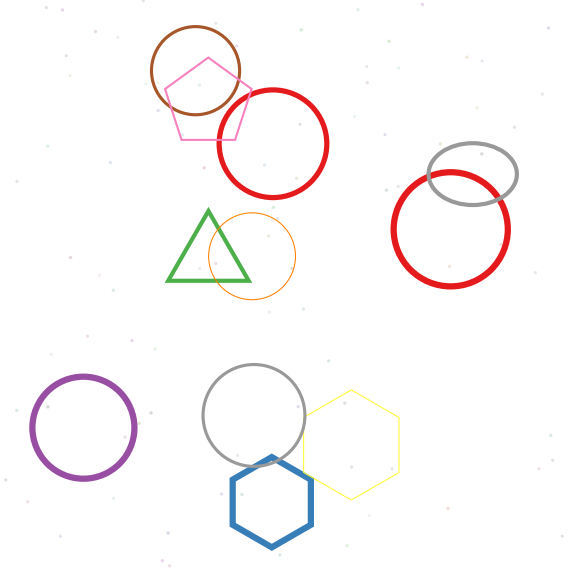[{"shape": "circle", "thickness": 3, "radius": 0.49, "center": [0.78, 0.602]}, {"shape": "circle", "thickness": 2.5, "radius": 0.47, "center": [0.473, 0.75]}, {"shape": "hexagon", "thickness": 3, "radius": 0.39, "center": [0.471, 0.129]}, {"shape": "triangle", "thickness": 2, "radius": 0.4, "center": [0.361, 0.553]}, {"shape": "circle", "thickness": 3, "radius": 0.44, "center": [0.144, 0.259]}, {"shape": "circle", "thickness": 0.5, "radius": 0.38, "center": [0.436, 0.555]}, {"shape": "hexagon", "thickness": 0.5, "radius": 0.48, "center": [0.608, 0.229]}, {"shape": "circle", "thickness": 1.5, "radius": 0.38, "center": [0.339, 0.877]}, {"shape": "pentagon", "thickness": 1, "radius": 0.39, "center": [0.361, 0.821]}, {"shape": "oval", "thickness": 2, "radius": 0.38, "center": [0.819, 0.698]}, {"shape": "circle", "thickness": 1.5, "radius": 0.44, "center": [0.44, 0.28]}]